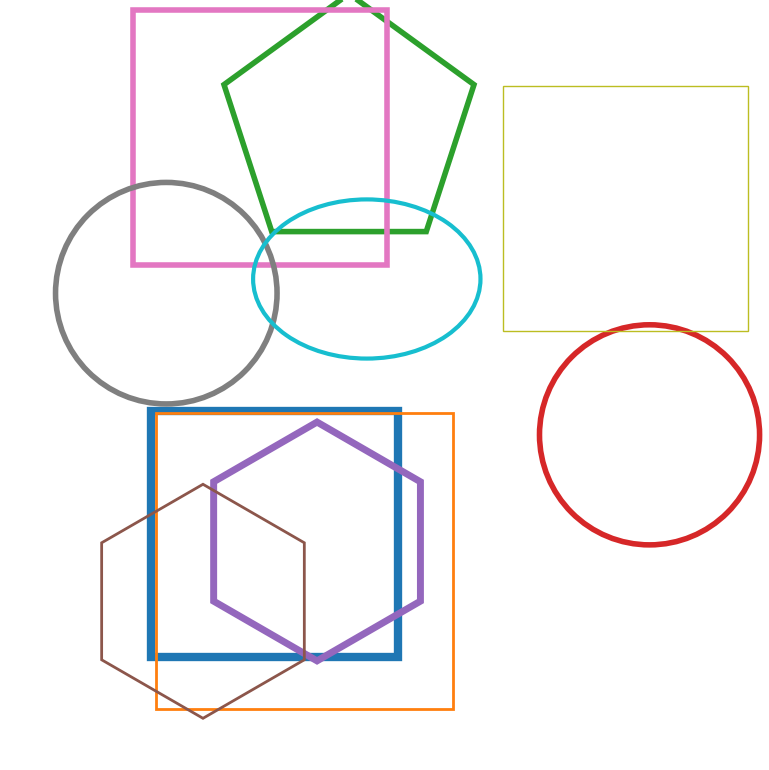[{"shape": "square", "thickness": 3, "radius": 0.8, "center": [0.356, 0.306]}, {"shape": "square", "thickness": 1, "radius": 0.96, "center": [0.395, 0.272]}, {"shape": "pentagon", "thickness": 2, "radius": 0.85, "center": [0.453, 0.837]}, {"shape": "circle", "thickness": 2, "radius": 0.71, "center": [0.844, 0.435]}, {"shape": "hexagon", "thickness": 2.5, "radius": 0.78, "center": [0.412, 0.297]}, {"shape": "hexagon", "thickness": 1, "radius": 0.76, "center": [0.264, 0.219]}, {"shape": "square", "thickness": 2, "radius": 0.83, "center": [0.337, 0.822]}, {"shape": "circle", "thickness": 2, "radius": 0.72, "center": [0.216, 0.619]}, {"shape": "square", "thickness": 0.5, "radius": 0.79, "center": [0.813, 0.729]}, {"shape": "oval", "thickness": 1.5, "radius": 0.74, "center": [0.476, 0.638]}]